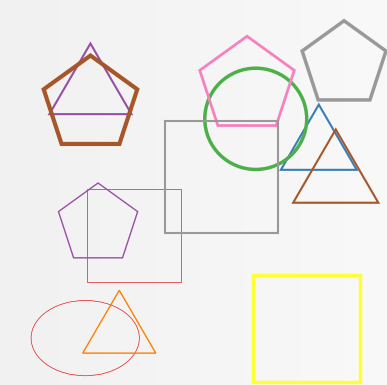[{"shape": "oval", "thickness": 0.5, "radius": 0.7, "center": [0.22, 0.122]}, {"shape": "square", "thickness": 0.5, "radius": 0.61, "center": [0.346, 0.388]}, {"shape": "triangle", "thickness": 1.5, "radius": 0.56, "center": [0.823, 0.615]}, {"shape": "circle", "thickness": 2.5, "radius": 0.66, "center": [0.66, 0.691]}, {"shape": "triangle", "thickness": 1.5, "radius": 0.61, "center": [0.233, 0.765]}, {"shape": "pentagon", "thickness": 1, "radius": 0.54, "center": [0.253, 0.417]}, {"shape": "triangle", "thickness": 1, "radius": 0.54, "center": [0.308, 0.137]}, {"shape": "square", "thickness": 2.5, "radius": 0.69, "center": [0.792, 0.147]}, {"shape": "triangle", "thickness": 1.5, "radius": 0.63, "center": [0.866, 0.537]}, {"shape": "pentagon", "thickness": 3, "radius": 0.63, "center": [0.233, 0.729]}, {"shape": "pentagon", "thickness": 2, "radius": 0.64, "center": [0.637, 0.778]}, {"shape": "square", "thickness": 1.5, "radius": 0.73, "center": [0.571, 0.539]}, {"shape": "pentagon", "thickness": 2.5, "radius": 0.57, "center": [0.888, 0.832]}]